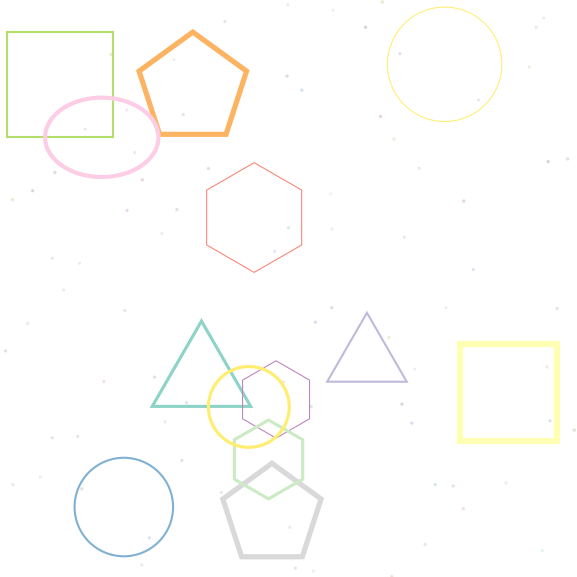[{"shape": "triangle", "thickness": 1.5, "radius": 0.49, "center": [0.349, 0.345]}, {"shape": "square", "thickness": 3, "radius": 0.42, "center": [0.88, 0.319]}, {"shape": "triangle", "thickness": 1, "radius": 0.4, "center": [0.635, 0.378]}, {"shape": "hexagon", "thickness": 0.5, "radius": 0.47, "center": [0.44, 0.622]}, {"shape": "circle", "thickness": 1, "radius": 0.43, "center": [0.214, 0.121]}, {"shape": "pentagon", "thickness": 2.5, "radius": 0.49, "center": [0.334, 0.846]}, {"shape": "square", "thickness": 1, "radius": 0.46, "center": [0.104, 0.853]}, {"shape": "oval", "thickness": 2, "radius": 0.49, "center": [0.176, 0.761]}, {"shape": "pentagon", "thickness": 2.5, "radius": 0.45, "center": [0.471, 0.107]}, {"shape": "hexagon", "thickness": 0.5, "radius": 0.33, "center": [0.478, 0.307]}, {"shape": "hexagon", "thickness": 1.5, "radius": 0.34, "center": [0.465, 0.204]}, {"shape": "circle", "thickness": 0.5, "radius": 0.5, "center": [0.77, 0.888]}, {"shape": "circle", "thickness": 1.5, "radius": 0.35, "center": [0.431, 0.294]}]